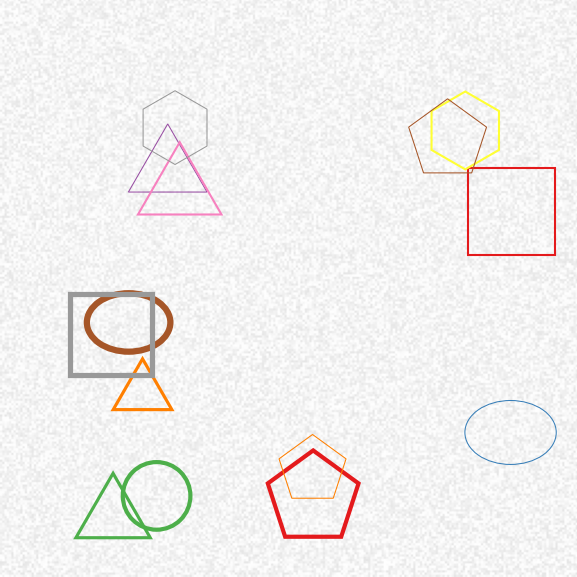[{"shape": "pentagon", "thickness": 2, "radius": 0.41, "center": [0.542, 0.137]}, {"shape": "square", "thickness": 1, "radius": 0.37, "center": [0.886, 0.633]}, {"shape": "oval", "thickness": 0.5, "radius": 0.4, "center": [0.884, 0.25]}, {"shape": "circle", "thickness": 2, "radius": 0.29, "center": [0.271, 0.14]}, {"shape": "triangle", "thickness": 1.5, "radius": 0.37, "center": [0.196, 0.105]}, {"shape": "triangle", "thickness": 0.5, "radius": 0.39, "center": [0.29, 0.706]}, {"shape": "triangle", "thickness": 1.5, "radius": 0.29, "center": [0.247, 0.319]}, {"shape": "pentagon", "thickness": 0.5, "radius": 0.3, "center": [0.541, 0.186]}, {"shape": "hexagon", "thickness": 1, "radius": 0.34, "center": [0.806, 0.773]}, {"shape": "pentagon", "thickness": 0.5, "radius": 0.35, "center": [0.775, 0.757]}, {"shape": "oval", "thickness": 3, "radius": 0.36, "center": [0.223, 0.441]}, {"shape": "triangle", "thickness": 1, "radius": 0.42, "center": [0.311, 0.669]}, {"shape": "hexagon", "thickness": 0.5, "radius": 0.32, "center": [0.303, 0.778]}, {"shape": "square", "thickness": 2.5, "radius": 0.35, "center": [0.192, 0.42]}]